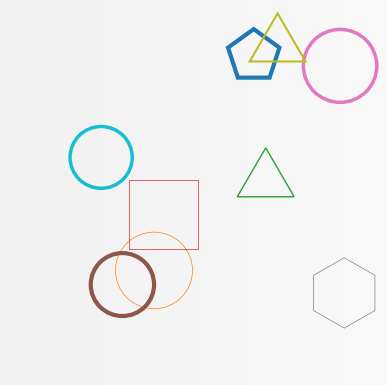[{"shape": "pentagon", "thickness": 3, "radius": 0.35, "center": [0.655, 0.855]}, {"shape": "circle", "thickness": 0.5, "radius": 0.5, "center": [0.397, 0.298]}, {"shape": "triangle", "thickness": 1, "radius": 0.42, "center": [0.686, 0.531]}, {"shape": "square", "thickness": 0.5, "radius": 0.45, "center": [0.422, 0.443]}, {"shape": "circle", "thickness": 3, "radius": 0.41, "center": [0.316, 0.261]}, {"shape": "circle", "thickness": 2.5, "radius": 0.47, "center": [0.878, 0.829]}, {"shape": "hexagon", "thickness": 0.5, "radius": 0.46, "center": [0.888, 0.239]}, {"shape": "triangle", "thickness": 1.5, "radius": 0.42, "center": [0.716, 0.882]}, {"shape": "circle", "thickness": 2.5, "radius": 0.4, "center": [0.261, 0.591]}]